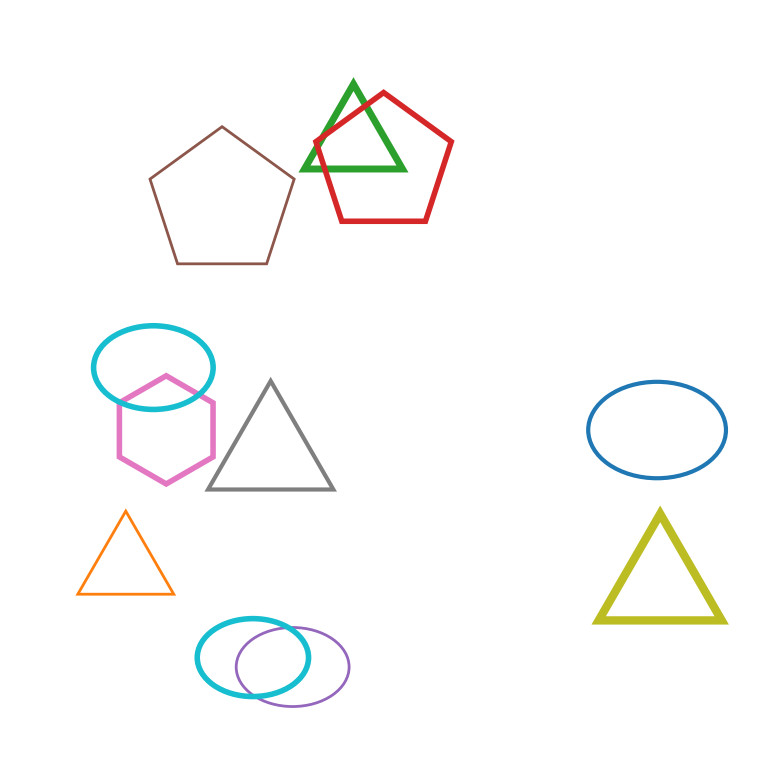[{"shape": "oval", "thickness": 1.5, "radius": 0.45, "center": [0.853, 0.442]}, {"shape": "triangle", "thickness": 1, "radius": 0.36, "center": [0.163, 0.264]}, {"shape": "triangle", "thickness": 2.5, "radius": 0.37, "center": [0.459, 0.817]}, {"shape": "pentagon", "thickness": 2, "radius": 0.46, "center": [0.498, 0.787]}, {"shape": "oval", "thickness": 1, "radius": 0.37, "center": [0.38, 0.134]}, {"shape": "pentagon", "thickness": 1, "radius": 0.49, "center": [0.288, 0.737]}, {"shape": "hexagon", "thickness": 2, "radius": 0.35, "center": [0.216, 0.442]}, {"shape": "triangle", "thickness": 1.5, "radius": 0.47, "center": [0.352, 0.411]}, {"shape": "triangle", "thickness": 3, "radius": 0.46, "center": [0.857, 0.24]}, {"shape": "oval", "thickness": 2, "radius": 0.36, "center": [0.328, 0.146]}, {"shape": "oval", "thickness": 2, "radius": 0.39, "center": [0.199, 0.523]}]